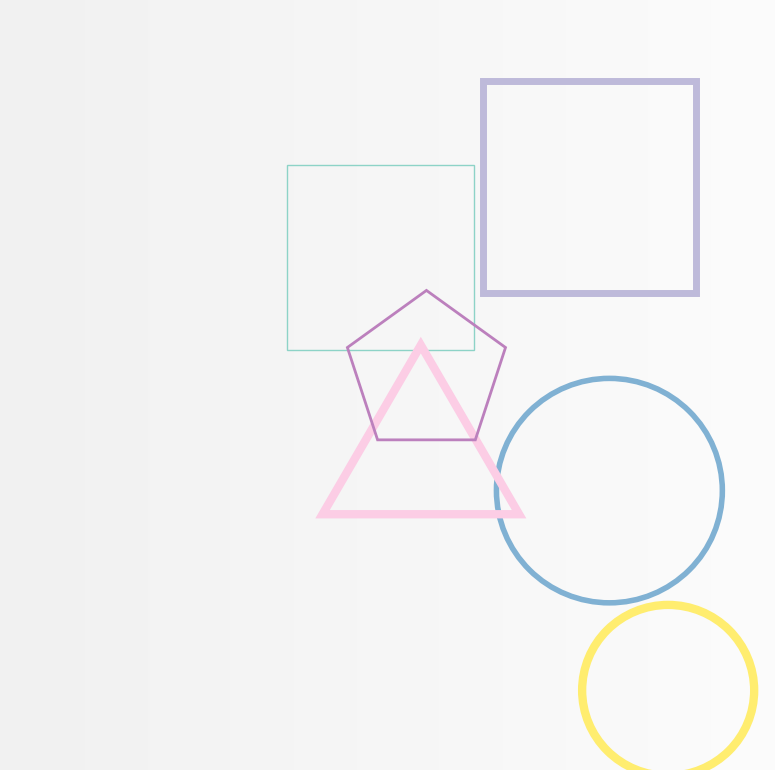[{"shape": "square", "thickness": 0.5, "radius": 0.6, "center": [0.491, 0.666]}, {"shape": "square", "thickness": 2.5, "radius": 0.69, "center": [0.761, 0.758]}, {"shape": "circle", "thickness": 2, "radius": 0.73, "center": [0.786, 0.363]}, {"shape": "triangle", "thickness": 3, "radius": 0.73, "center": [0.543, 0.405]}, {"shape": "pentagon", "thickness": 1, "radius": 0.54, "center": [0.55, 0.516]}, {"shape": "circle", "thickness": 3, "radius": 0.55, "center": [0.862, 0.103]}]